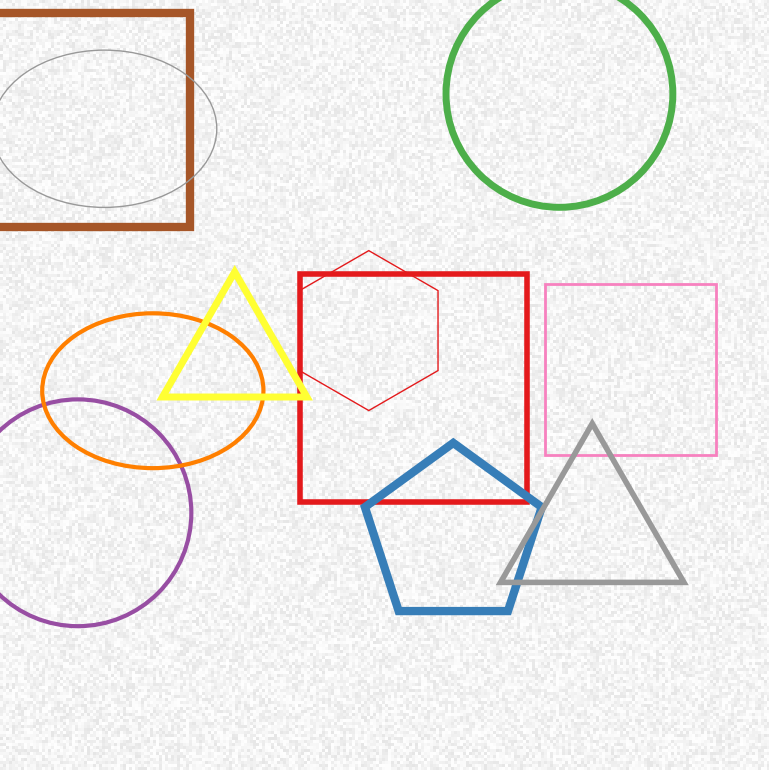[{"shape": "hexagon", "thickness": 0.5, "radius": 0.52, "center": [0.479, 0.571]}, {"shape": "square", "thickness": 2, "radius": 0.74, "center": [0.537, 0.496]}, {"shape": "pentagon", "thickness": 3, "radius": 0.6, "center": [0.589, 0.304]}, {"shape": "circle", "thickness": 2.5, "radius": 0.74, "center": [0.727, 0.878]}, {"shape": "circle", "thickness": 1.5, "radius": 0.74, "center": [0.101, 0.334]}, {"shape": "oval", "thickness": 1.5, "radius": 0.72, "center": [0.198, 0.493]}, {"shape": "triangle", "thickness": 2.5, "radius": 0.54, "center": [0.305, 0.539]}, {"shape": "square", "thickness": 3, "radius": 0.7, "center": [0.108, 0.845]}, {"shape": "square", "thickness": 1, "radius": 0.56, "center": [0.819, 0.52]}, {"shape": "oval", "thickness": 0.5, "radius": 0.73, "center": [0.136, 0.833]}, {"shape": "triangle", "thickness": 2, "radius": 0.69, "center": [0.769, 0.312]}]